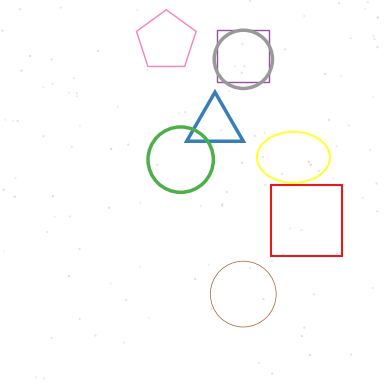[{"shape": "square", "thickness": 1.5, "radius": 0.46, "center": [0.796, 0.428]}, {"shape": "triangle", "thickness": 2.5, "radius": 0.42, "center": [0.558, 0.676]}, {"shape": "circle", "thickness": 2.5, "radius": 0.42, "center": [0.469, 0.585]}, {"shape": "square", "thickness": 1, "radius": 0.34, "center": [0.63, 0.854]}, {"shape": "oval", "thickness": 1.5, "radius": 0.47, "center": [0.762, 0.591]}, {"shape": "circle", "thickness": 0.5, "radius": 0.43, "center": [0.632, 0.236]}, {"shape": "pentagon", "thickness": 1, "radius": 0.41, "center": [0.432, 0.893]}, {"shape": "circle", "thickness": 2.5, "radius": 0.38, "center": [0.632, 0.846]}]